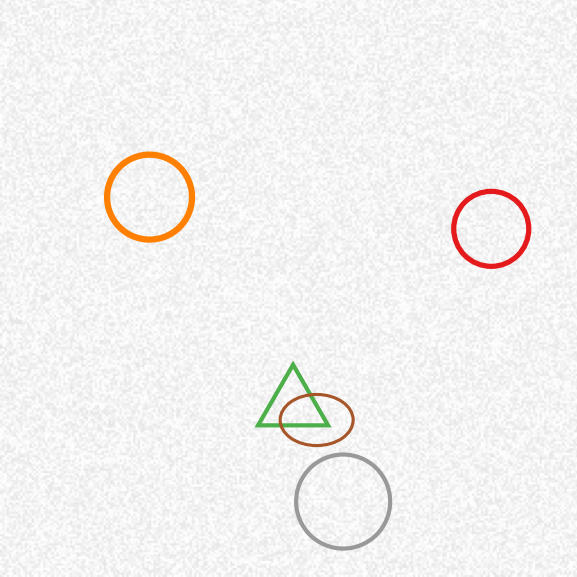[{"shape": "circle", "thickness": 2.5, "radius": 0.32, "center": [0.851, 0.603]}, {"shape": "triangle", "thickness": 2, "radius": 0.35, "center": [0.508, 0.298]}, {"shape": "circle", "thickness": 3, "radius": 0.37, "center": [0.259, 0.658]}, {"shape": "oval", "thickness": 1.5, "radius": 0.32, "center": [0.548, 0.272]}, {"shape": "circle", "thickness": 2, "radius": 0.41, "center": [0.594, 0.131]}]